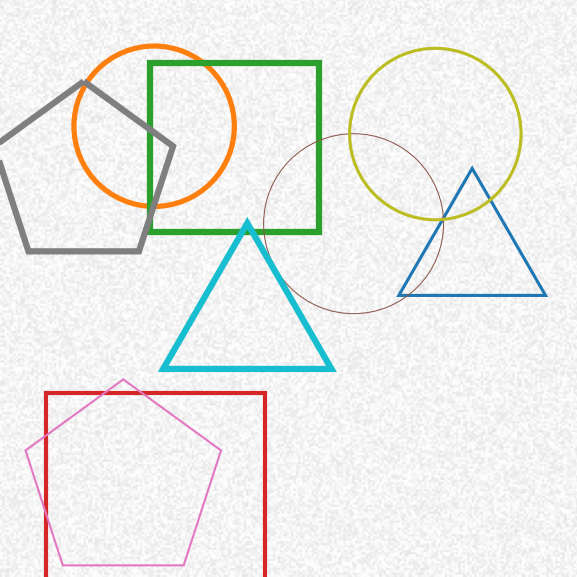[{"shape": "triangle", "thickness": 1.5, "radius": 0.73, "center": [0.818, 0.561]}, {"shape": "circle", "thickness": 2.5, "radius": 0.69, "center": [0.267, 0.781]}, {"shape": "square", "thickness": 3, "radius": 0.73, "center": [0.406, 0.743]}, {"shape": "square", "thickness": 2, "radius": 0.95, "center": [0.269, 0.129]}, {"shape": "circle", "thickness": 0.5, "radius": 0.78, "center": [0.612, 0.612]}, {"shape": "pentagon", "thickness": 1, "radius": 0.89, "center": [0.213, 0.164]}, {"shape": "pentagon", "thickness": 3, "radius": 0.81, "center": [0.145, 0.696]}, {"shape": "circle", "thickness": 1.5, "radius": 0.74, "center": [0.754, 0.767]}, {"shape": "triangle", "thickness": 3, "radius": 0.84, "center": [0.428, 0.444]}]